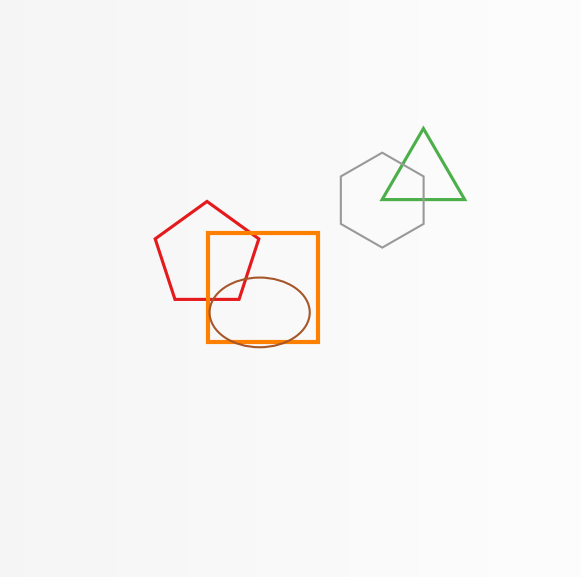[{"shape": "pentagon", "thickness": 1.5, "radius": 0.47, "center": [0.356, 0.557]}, {"shape": "triangle", "thickness": 1.5, "radius": 0.41, "center": [0.728, 0.695]}, {"shape": "square", "thickness": 2, "radius": 0.47, "center": [0.452, 0.502]}, {"shape": "oval", "thickness": 1, "radius": 0.43, "center": [0.447, 0.458]}, {"shape": "hexagon", "thickness": 1, "radius": 0.41, "center": [0.658, 0.653]}]